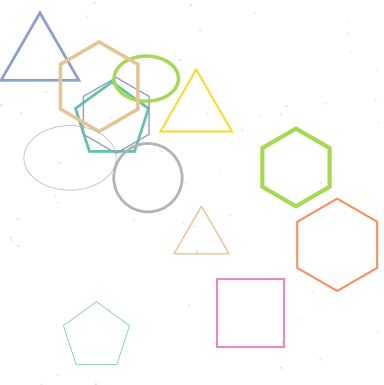[{"shape": "pentagon", "thickness": 0.5, "radius": 0.45, "center": [0.251, 0.126]}, {"shape": "pentagon", "thickness": 2, "radius": 0.5, "center": [0.291, 0.687]}, {"shape": "hexagon", "thickness": 1.5, "radius": 0.6, "center": [0.876, 0.364]}, {"shape": "triangle", "thickness": 2, "radius": 0.58, "center": [0.104, 0.85]}, {"shape": "hexagon", "thickness": 1, "radius": 0.49, "center": [0.302, 0.7]}, {"shape": "square", "thickness": 1.5, "radius": 0.44, "center": [0.652, 0.187]}, {"shape": "hexagon", "thickness": 3, "radius": 0.5, "center": [0.769, 0.565]}, {"shape": "oval", "thickness": 2.5, "radius": 0.42, "center": [0.38, 0.796]}, {"shape": "triangle", "thickness": 1.5, "radius": 0.54, "center": [0.51, 0.712]}, {"shape": "hexagon", "thickness": 2.5, "radius": 0.58, "center": [0.258, 0.775]}, {"shape": "triangle", "thickness": 1, "radius": 0.41, "center": [0.524, 0.382]}, {"shape": "oval", "thickness": 0.5, "radius": 0.6, "center": [0.182, 0.59]}, {"shape": "circle", "thickness": 2, "radius": 0.44, "center": [0.384, 0.538]}]